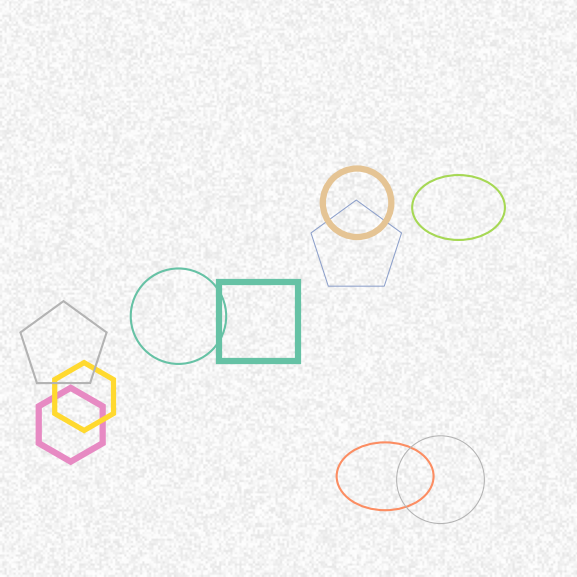[{"shape": "circle", "thickness": 1, "radius": 0.41, "center": [0.309, 0.452]}, {"shape": "square", "thickness": 3, "radius": 0.34, "center": [0.447, 0.443]}, {"shape": "oval", "thickness": 1, "radius": 0.42, "center": [0.667, 0.174]}, {"shape": "pentagon", "thickness": 0.5, "radius": 0.41, "center": [0.617, 0.57]}, {"shape": "hexagon", "thickness": 3, "radius": 0.32, "center": [0.122, 0.264]}, {"shape": "oval", "thickness": 1, "radius": 0.4, "center": [0.794, 0.64]}, {"shape": "hexagon", "thickness": 2.5, "radius": 0.29, "center": [0.146, 0.312]}, {"shape": "circle", "thickness": 3, "radius": 0.3, "center": [0.618, 0.648]}, {"shape": "circle", "thickness": 0.5, "radius": 0.38, "center": [0.763, 0.169]}, {"shape": "pentagon", "thickness": 1, "radius": 0.39, "center": [0.11, 0.399]}]